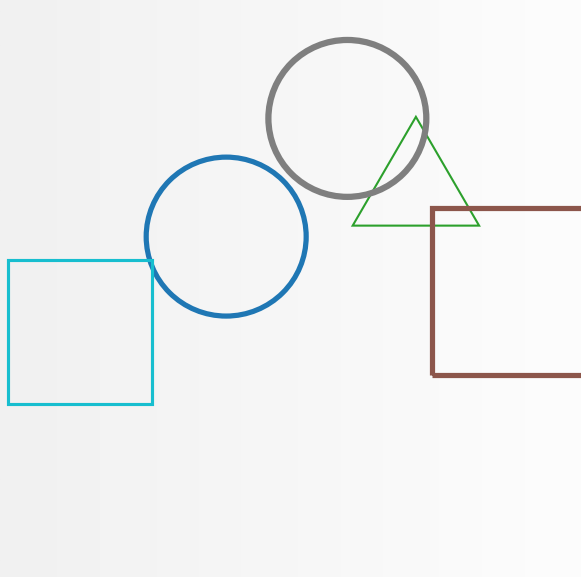[{"shape": "circle", "thickness": 2.5, "radius": 0.69, "center": [0.389, 0.589]}, {"shape": "triangle", "thickness": 1, "radius": 0.63, "center": [0.716, 0.671]}, {"shape": "square", "thickness": 2.5, "radius": 0.72, "center": [0.887, 0.495]}, {"shape": "circle", "thickness": 3, "radius": 0.68, "center": [0.598, 0.794]}, {"shape": "square", "thickness": 1.5, "radius": 0.62, "center": [0.137, 0.425]}]